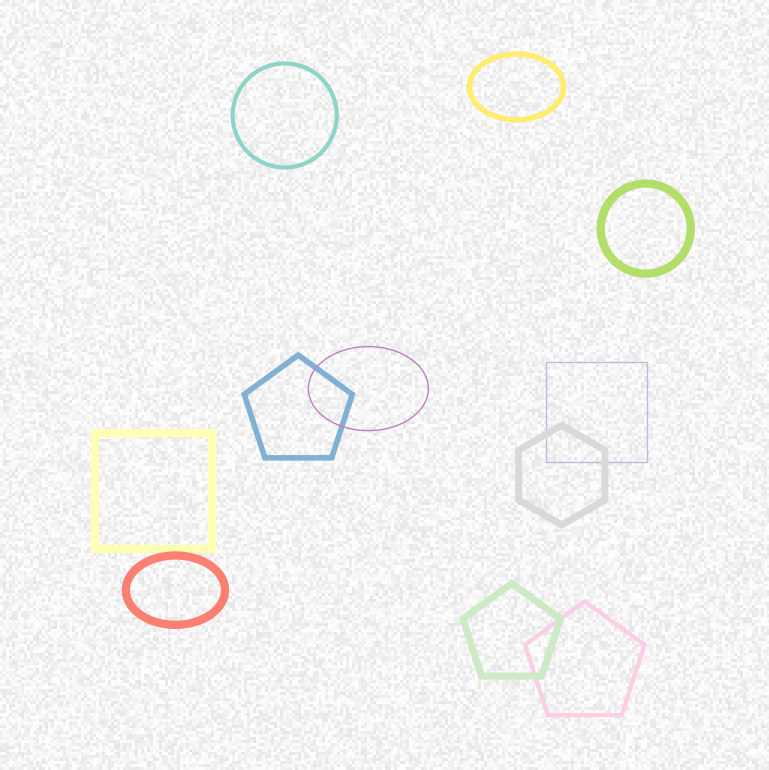[{"shape": "circle", "thickness": 1.5, "radius": 0.34, "center": [0.37, 0.85]}, {"shape": "square", "thickness": 3, "radius": 0.38, "center": [0.199, 0.362]}, {"shape": "square", "thickness": 0.5, "radius": 0.33, "center": [0.775, 0.464]}, {"shape": "oval", "thickness": 3, "radius": 0.32, "center": [0.228, 0.234]}, {"shape": "pentagon", "thickness": 2, "radius": 0.37, "center": [0.387, 0.465]}, {"shape": "circle", "thickness": 3, "radius": 0.29, "center": [0.839, 0.703]}, {"shape": "pentagon", "thickness": 1.5, "radius": 0.41, "center": [0.759, 0.137]}, {"shape": "hexagon", "thickness": 2.5, "radius": 0.32, "center": [0.73, 0.383]}, {"shape": "oval", "thickness": 0.5, "radius": 0.39, "center": [0.478, 0.495]}, {"shape": "pentagon", "thickness": 2.5, "radius": 0.33, "center": [0.664, 0.176]}, {"shape": "oval", "thickness": 2, "radius": 0.31, "center": [0.671, 0.887]}]